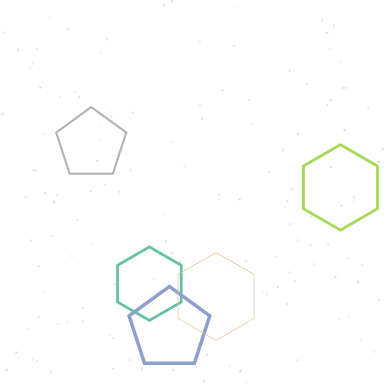[{"shape": "hexagon", "thickness": 2, "radius": 0.48, "center": [0.388, 0.263]}, {"shape": "pentagon", "thickness": 2.5, "radius": 0.55, "center": [0.44, 0.146]}, {"shape": "hexagon", "thickness": 2, "radius": 0.55, "center": [0.884, 0.513]}, {"shape": "hexagon", "thickness": 0.5, "radius": 0.57, "center": [0.561, 0.23]}, {"shape": "pentagon", "thickness": 1.5, "radius": 0.48, "center": [0.237, 0.626]}]